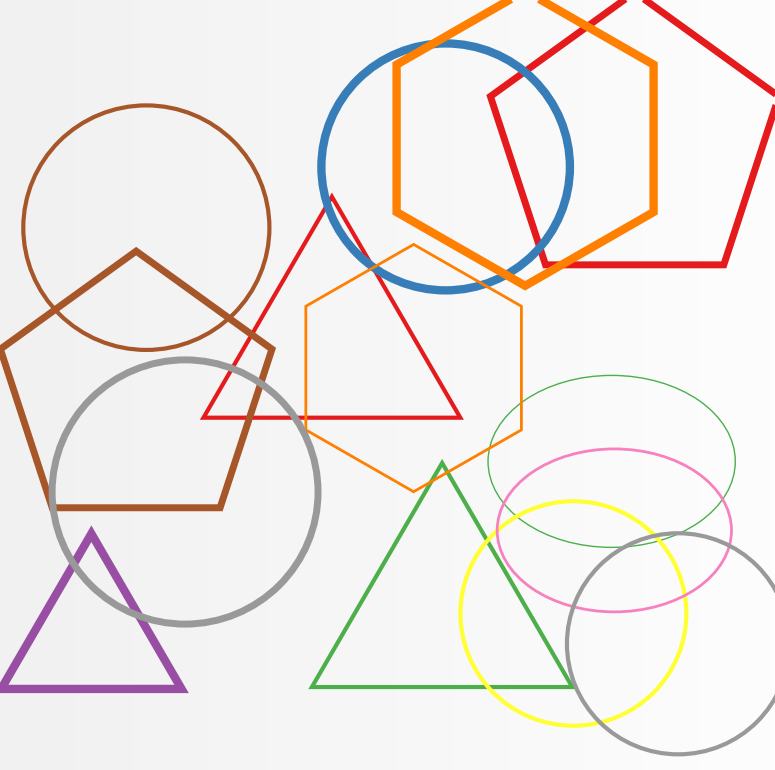[{"shape": "triangle", "thickness": 1.5, "radius": 0.96, "center": [0.428, 0.553]}, {"shape": "pentagon", "thickness": 2.5, "radius": 0.98, "center": [0.819, 0.814]}, {"shape": "circle", "thickness": 3, "radius": 0.8, "center": [0.575, 0.783]}, {"shape": "oval", "thickness": 0.5, "radius": 0.8, "center": [0.789, 0.401]}, {"shape": "triangle", "thickness": 1.5, "radius": 0.97, "center": [0.57, 0.205]}, {"shape": "triangle", "thickness": 3, "radius": 0.67, "center": [0.118, 0.172]}, {"shape": "hexagon", "thickness": 1, "radius": 0.8, "center": [0.534, 0.522]}, {"shape": "hexagon", "thickness": 3, "radius": 0.96, "center": [0.678, 0.82]}, {"shape": "circle", "thickness": 1.5, "radius": 0.73, "center": [0.74, 0.203]}, {"shape": "circle", "thickness": 1.5, "radius": 0.79, "center": [0.189, 0.704]}, {"shape": "pentagon", "thickness": 2.5, "radius": 0.92, "center": [0.176, 0.49]}, {"shape": "oval", "thickness": 1, "radius": 0.76, "center": [0.793, 0.311]}, {"shape": "circle", "thickness": 2.5, "radius": 0.86, "center": [0.239, 0.361]}, {"shape": "circle", "thickness": 1.5, "radius": 0.72, "center": [0.875, 0.164]}]